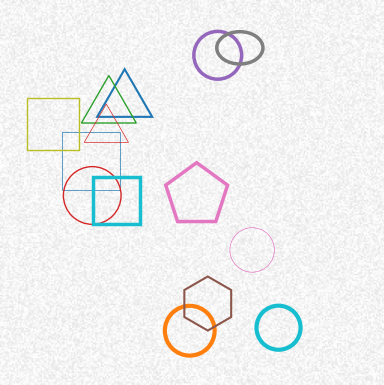[{"shape": "square", "thickness": 0.5, "radius": 0.37, "center": [0.236, 0.582]}, {"shape": "triangle", "thickness": 1.5, "radius": 0.41, "center": [0.324, 0.738]}, {"shape": "circle", "thickness": 3, "radius": 0.32, "center": [0.493, 0.141]}, {"shape": "triangle", "thickness": 1, "radius": 0.41, "center": [0.283, 0.722]}, {"shape": "triangle", "thickness": 0.5, "radius": 0.33, "center": [0.276, 0.663]}, {"shape": "circle", "thickness": 1, "radius": 0.37, "center": [0.24, 0.492]}, {"shape": "circle", "thickness": 2.5, "radius": 0.31, "center": [0.566, 0.856]}, {"shape": "hexagon", "thickness": 1.5, "radius": 0.35, "center": [0.54, 0.212]}, {"shape": "circle", "thickness": 0.5, "radius": 0.29, "center": [0.655, 0.351]}, {"shape": "pentagon", "thickness": 2.5, "radius": 0.42, "center": [0.511, 0.493]}, {"shape": "oval", "thickness": 2.5, "radius": 0.3, "center": [0.623, 0.876]}, {"shape": "square", "thickness": 1, "radius": 0.34, "center": [0.137, 0.678]}, {"shape": "circle", "thickness": 3, "radius": 0.29, "center": [0.723, 0.149]}, {"shape": "square", "thickness": 2.5, "radius": 0.31, "center": [0.302, 0.479]}]